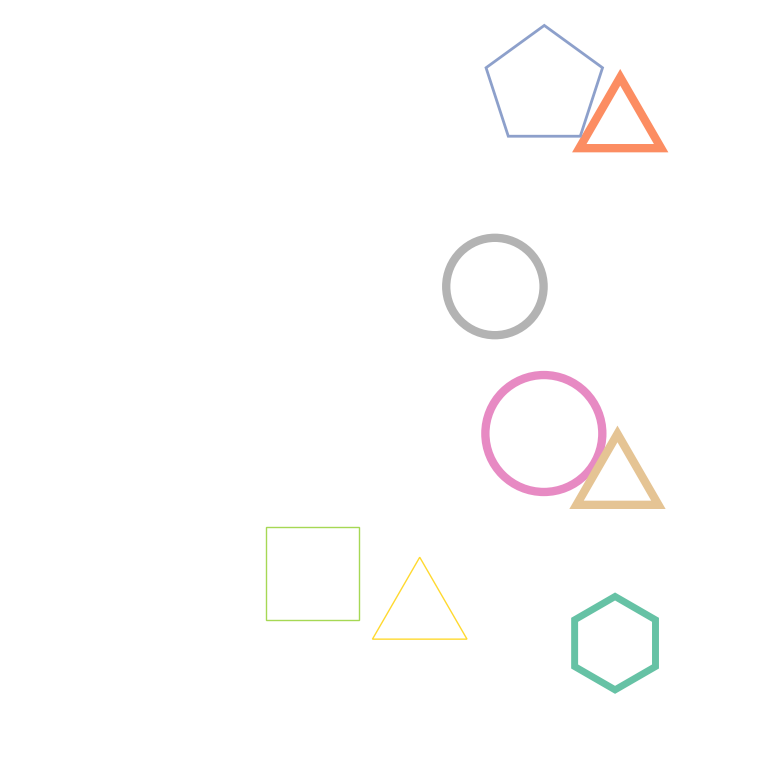[{"shape": "hexagon", "thickness": 2.5, "radius": 0.3, "center": [0.799, 0.165]}, {"shape": "triangle", "thickness": 3, "radius": 0.31, "center": [0.805, 0.838]}, {"shape": "pentagon", "thickness": 1, "radius": 0.4, "center": [0.707, 0.887]}, {"shape": "circle", "thickness": 3, "radius": 0.38, "center": [0.706, 0.437]}, {"shape": "square", "thickness": 0.5, "radius": 0.3, "center": [0.406, 0.255]}, {"shape": "triangle", "thickness": 0.5, "radius": 0.35, "center": [0.545, 0.205]}, {"shape": "triangle", "thickness": 3, "radius": 0.31, "center": [0.802, 0.375]}, {"shape": "circle", "thickness": 3, "radius": 0.32, "center": [0.643, 0.628]}]